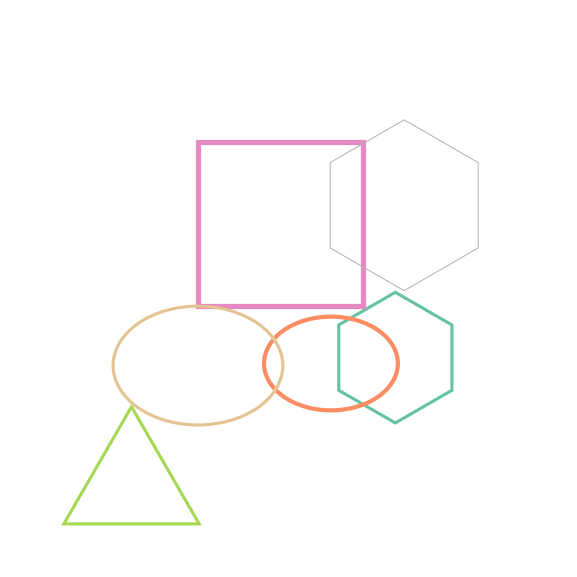[{"shape": "hexagon", "thickness": 1.5, "radius": 0.57, "center": [0.685, 0.38]}, {"shape": "oval", "thickness": 2, "radius": 0.58, "center": [0.573, 0.37]}, {"shape": "square", "thickness": 2.5, "radius": 0.71, "center": [0.486, 0.611]}, {"shape": "triangle", "thickness": 1.5, "radius": 0.68, "center": [0.228, 0.16]}, {"shape": "oval", "thickness": 1.5, "radius": 0.73, "center": [0.343, 0.366]}, {"shape": "hexagon", "thickness": 0.5, "radius": 0.74, "center": [0.7, 0.644]}]